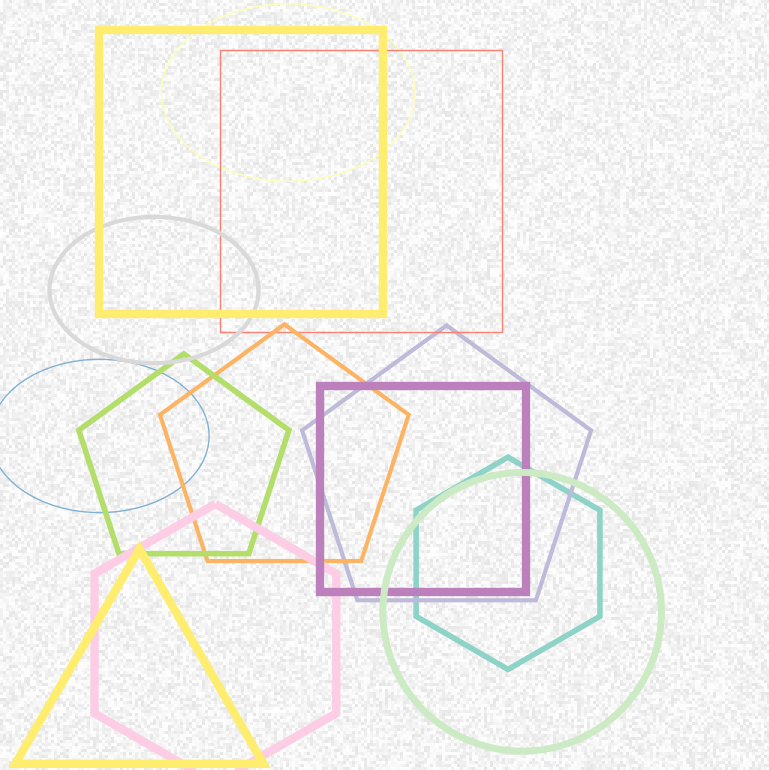[{"shape": "hexagon", "thickness": 2, "radius": 0.69, "center": [0.66, 0.268]}, {"shape": "oval", "thickness": 0.5, "radius": 0.82, "center": [0.374, 0.88]}, {"shape": "pentagon", "thickness": 1.5, "radius": 0.99, "center": [0.58, 0.38]}, {"shape": "square", "thickness": 0.5, "radius": 0.92, "center": [0.468, 0.752]}, {"shape": "oval", "thickness": 0.5, "radius": 0.71, "center": [0.129, 0.434]}, {"shape": "pentagon", "thickness": 1.5, "radius": 0.85, "center": [0.369, 0.409]}, {"shape": "pentagon", "thickness": 2, "radius": 0.72, "center": [0.239, 0.397]}, {"shape": "hexagon", "thickness": 3, "radius": 0.91, "center": [0.28, 0.164]}, {"shape": "oval", "thickness": 1.5, "radius": 0.68, "center": [0.2, 0.623]}, {"shape": "square", "thickness": 3, "radius": 0.67, "center": [0.549, 0.365]}, {"shape": "circle", "thickness": 2.5, "radius": 0.9, "center": [0.678, 0.205]}, {"shape": "triangle", "thickness": 3, "radius": 0.93, "center": [0.181, 0.101]}, {"shape": "square", "thickness": 3, "radius": 0.92, "center": [0.313, 0.777]}]